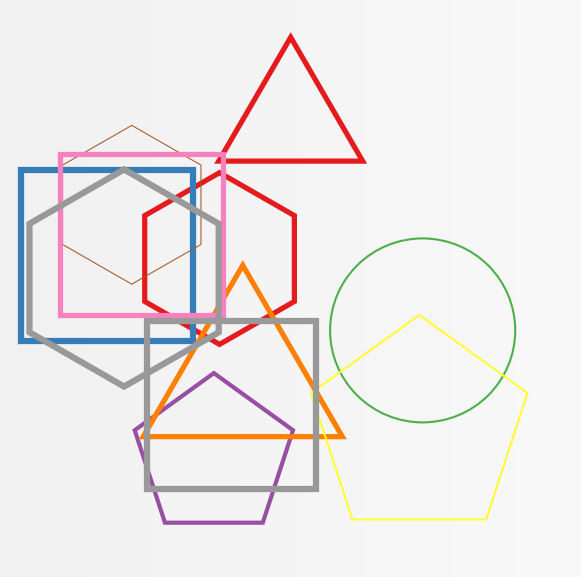[{"shape": "triangle", "thickness": 2.5, "radius": 0.71, "center": [0.5, 0.792]}, {"shape": "hexagon", "thickness": 2.5, "radius": 0.74, "center": [0.378, 0.551]}, {"shape": "square", "thickness": 3, "radius": 0.74, "center": [0.184, 0.557]}, {"shape": "circle", "thickness": 1, "radius": 0.8, "center": [0.727, 0.427]}, {"shape": "pentagon", "thickness": 2, "radius": 0.72, "center": [0.368, 0.21]}, {"shape": "triangle", "thickness": 2.5, "radius": 0.99, "center": [0.418, 0.342]}, {"shape": "pentagon", "thickness": 1, "radius": 0.98, "center": [0.721, 0.258]}, {"shape": "hexagon", "thickness": 0.5, "radius": 0.69, "center": [0.227, 0.645]}, {"shape": "square", "thickness": 2.5, "radius": 0.7, "center": [0.243, 0.593]}, {"shape": "square", "thickness": 3, "radius": 0.73, "center": [0.399, 0.298]}, {"shape": "hexagon", "thickness": 3, "radius": 0.94, "center": [0.213, 0.518]}]